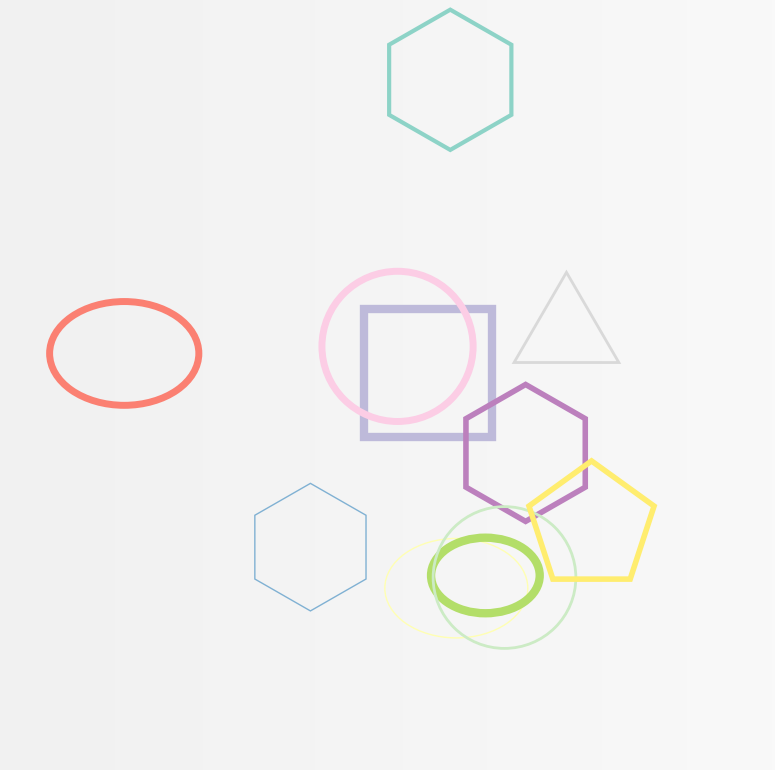[{"shape": "hexagon", "thickness": 1.5, "radius": 0.46, "center": [0.581, 0.896]}, {"shape": "oval", "thickness": 0.5, "radius": 0.46, "center": [0.589, 0.236]}, {"shape": "square", "thickness": 3, "radius": 0.42, "center": [0.552, 0.515]}, {"shape": "oval", "thickness": 2.5, "radius": 0.48, "center": [0.16, 0.541]}, {"shape": "hexagon", "thickness": 0.5, "radius": 0.41, "center": [0.401, 0.289]}, {"shape": "oval", "thickness": 3, "radius": 0.35, "center": [0.626, 0.253]}, {"shape": "circle", "thickness": 2.5, "radius": 0.49, "center": [0.513, 0.55]}, {"shape": "triangle", "thickness": 1, "radius": 0.39, "center": [0.731, 0.568]}, {"shape": "hexagon", "thickness": 2, "radius": 0.44, "center": [0.678, 0.412]}, {"shape": "circle", "thickness": 1, "radius": 0.46, "center": [0.651, 0.25]}, {"shape": "pentagon", "thickness": 2, "radius": 0.42, "center": [0.763, 0.317]}]